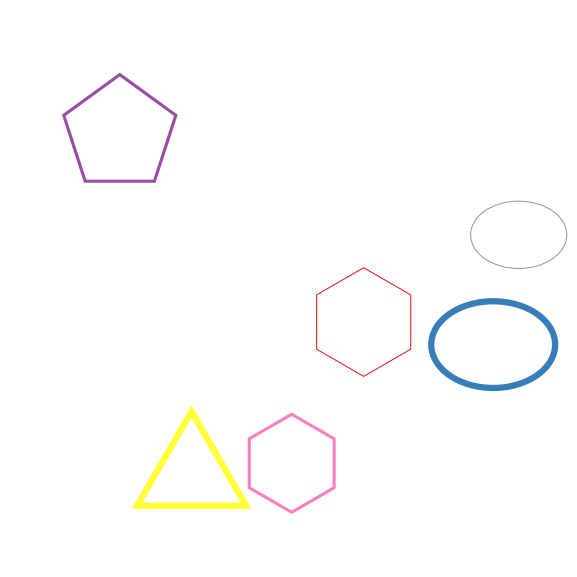[{"shape": "hexagon", "thickness": 0.5, "radius": 0.47, "center": [0.63, 0.441]}, {"shape": "oval", "thickness": 3, "radius": 0.54, "center": [0.854, 0.402]}, {"shape": "pentagon", "thickness": 1.5, "radius": 0.51, "center": [0.207, 0.768]}, {"shape": "triangle", "thickness": 3, "radius": 0.54, "center": [0.332, 0.178]}, {"shape": "hexagon", "thickness": 1.5, "radius": 0.42, "center": [0.505, 0.197]}, {"shape": "oval", "thickness": 0.5, "radius": 0.42, "center": [0.898, 0.593]}]